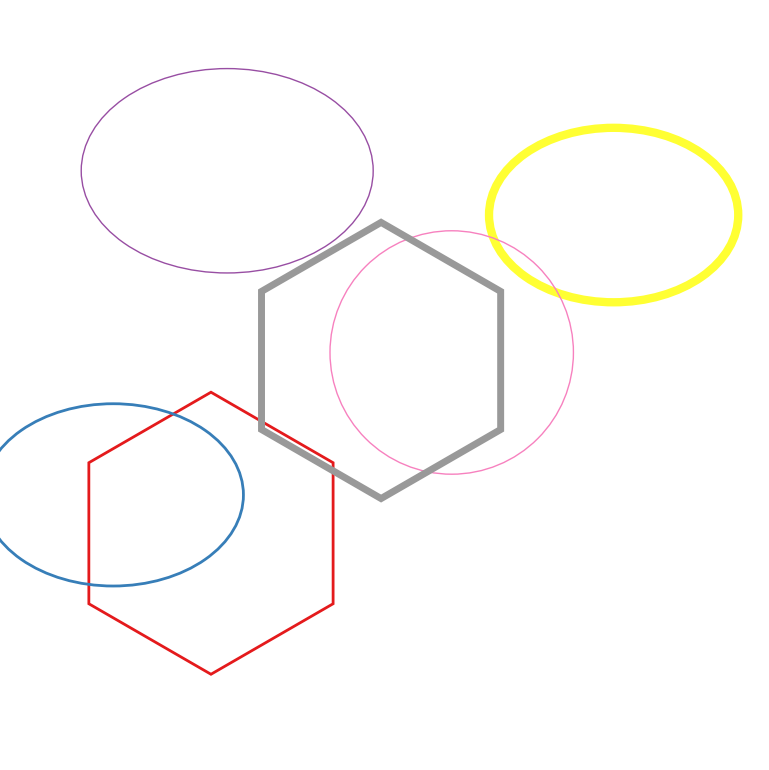[{"shape": "hexagon", "thickness": 1, "radius": 0.92, "center": [0.274, 0.307]}, {"shape": "oval", "thickness": 1, "radius": 0.85, "center": [0.147, 0.357]}, {"shape": "oval", "thickness": 0.5, "radius": 0.95, "center": [0.295, 0.778]}, {"shape": "oval", "thickness": 3, "radius": 0.81, "center": [0.797, 0.721]}, {"shape": "circle", "thickness": 0.5, "radius": 0.79, "center": [0.587, 0.542]}, {"shape": "hexagon", "thickness": 2.5, "radius": 0.9, "center": [0.495, 0.532]}]